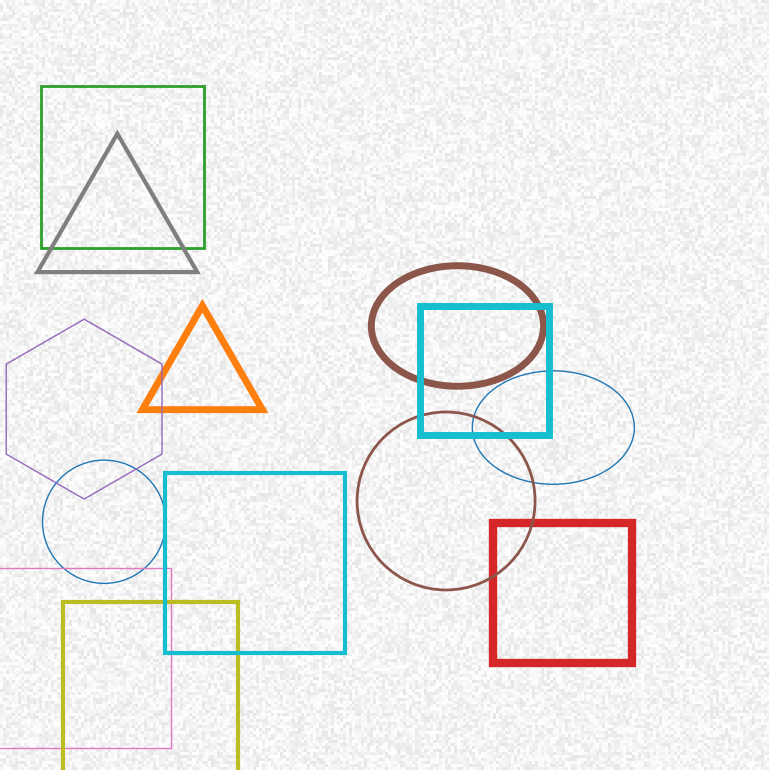[{"shape": "oval", "thickness": 0.5, "radius": 0.53, "center": [0.719, 0.445]}, {"shape": "circle", "thickness": 0.5, "radius": 0.4, "center": [0.135, 0.322]}, {"shape": "triangle", "thickness": 2.5, "radius": 0.45, "center": [0.263, 0.513]}, {"shape": "square", "thickness": 1, "radius": 0.53, "center": [0.159, 0.783]}, {"shape": "square", "thickness": 3, "radius": 0.45, "center": [0.73, 0.23]}, {"shape": "hexagon", "thickness": 0.5, "radius": 0.58, "center": [0.109, 0.469]}, {"shape": "circle", "thickness": 1, "radius": 0.58, "center": [0.579, 0.349]}, {"shape": "oval", "thickness": 2.5, "radius": 0.56, "center": [0.594, 0.577]}, {"shape": "square", "thickness": 0.5, "radius": 0.58, "center": [0.106, 0.145]}, {"shape": "triangle", "thickness": 1.5, "radius": 0.6, "center": [0.152, 0.707]}, {"shape": "square", "thickness": 1.5, "radius": 0.57, "center": [0.195, 0.105]}, {"shape": "square", "thickness": 2.5, "radius": 0.42, "center": [0.63, 0.519]}, {"shape": "square", "thickness": 1.5, "radius": 0.58, "center": [0.331, 0.268]}]